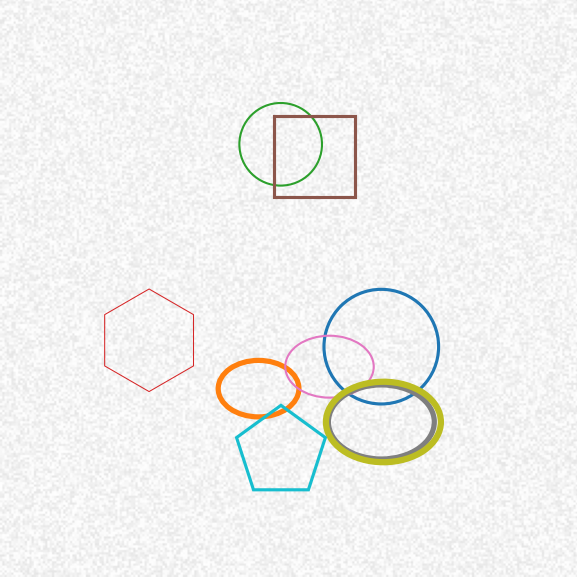[{"shape": "circle", "thickness": 1.5, "radius": 0.5, "center": [0.66, 0.399]}, {"shape": "oval", "thickness": 2.5, "radius": 0.35, "center": [0.448, 0.326]}, {"shape": "circle", "thickness": 1, "radius": 0.36, "center": [0.486, 0.749]}, {"shape": "hexagon", "thickness": 0.5, "radius": 0.44, "center": [0.258, 0.41]}, {"shape": "square", "thickness": 1.5, "radius": 0.35, "center": [0.545, 0.728]}, {"shape": "oval", "thickness": 1, "radius": 0.38, "center": [0.571, 0.364]}, {"shape": "oval", "thickness": 2.5, "radius": 0.46, "center": [0.66, 0.268]}, {"shape": "oval", "thickness": 3, "radius": 0.5, "center": [0.664, 0.268]}, {"shape": "pentagon", "thickness": 1.5, "radius": 0.4, "center": [0.487, 0.216]}]